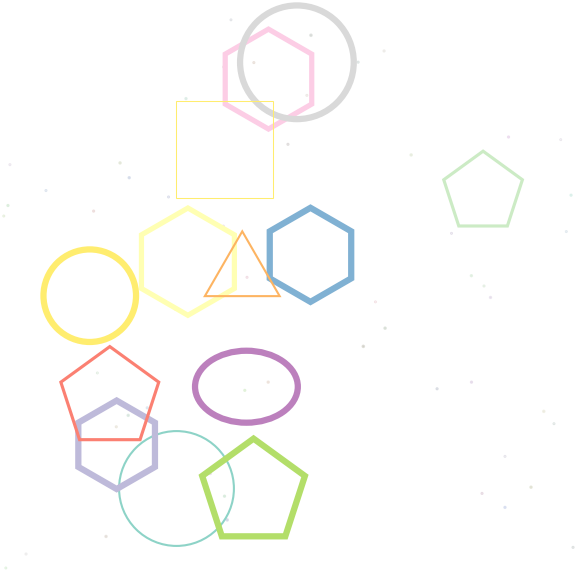[{"shape": "circle", "thickness": 1, "radius": 0.5, "center": [0.306, 0.153]}, {"shape": "hexagon", "thickness": 2.5, "radius": 0.46, "center": [0.325, 0.546]}, {"shape": "hexagon", "thickness": 3, "radius": 0.38, "center": [0.202, 0.229]}, {"shape": "pentagon", "thickness": 1.5, "radius": 0.45, "center": [0.19, 0.31]}, {"shape": "hexagon", "thickness": 3, "radius": 0.41, "center": [0.538, 0.558]}, {"shape": "triangle", "thickness": 1, "radius": 0.37, "center": [0.419, 0.524]}, {"shape": "pentagon", "thickness": 3, "radius": 0.47, "center": [0.439, 0.146]}, {"shape": "hexagon", "thickness": 2.5, "radius": 0.43, "center": [0.465, 0.862]}, {"shape": "circle", "thickness": 3, "radius": 0.49, "center": [0.514, 0.891]}, {"shape": "oval", "thickness": 3, "radius": 0.45, "center": [0.427, 0.33]}, {"shape": "pentagon", "thickness": 1.5, "radius": 0.36, "center": [0.836, 0.666]}, {"shape": "square", "thickness": 0.5, "radius": 0.42, "center": [0.389, 0.741]}, {"shape": "circle", "thickness": 3, "radius": 0.4, "center": [0.155, 0.487]}]